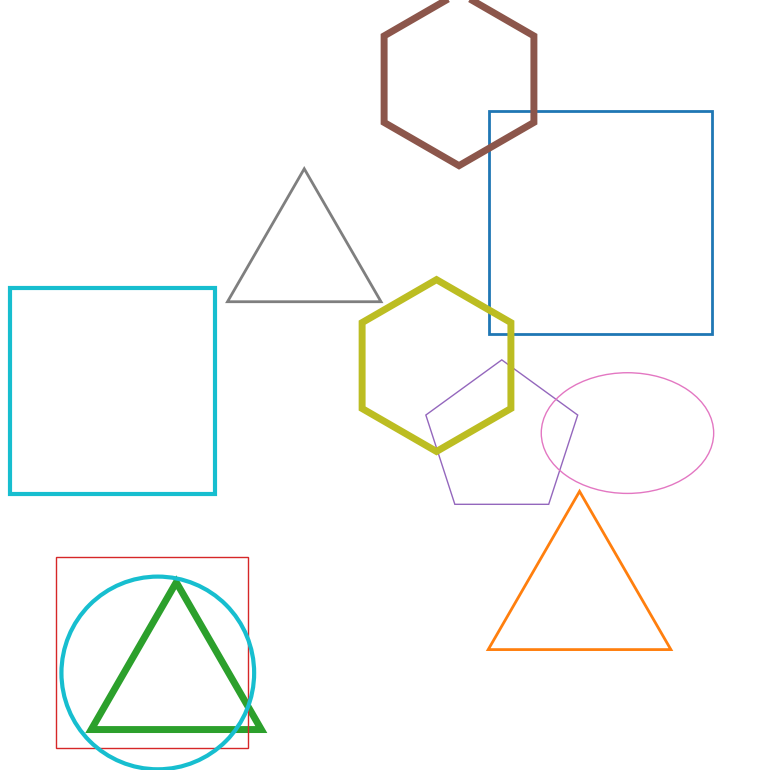[{"shape": "square", "thickness": 1, "radius": 0.72, "center": [0.78, 0.711]}, {"shape": "triangle", "thickness": 1, "radius": 0.68, "center": [0.753, 0.225]}, {"shape": "triangle", "thickness": 2.5, "radius": 0.64, "center": [0.229, 0.116]}, {"shape": "square", "thickness": 0.5, "radius": 0.62, "center": [0.197, 0.152]}, {"shape": "pentagon", "thickness": 0.5, "radius": 0.52, "center": [0.652, 0.429]}, {"shape": "hexagon", "thickness": 2.5, "radius": 0.56, "center": [0.596, 0.897]}, {"shape": "oval", "thickness": 0.5, "radius": 0.56, "center": [0.815, 0.438]}, {"shape": "triangle", "thickness": 1, "radius": 0.58, "center": [0.395, 0.666]}, {"shape": "hexagon", "thickness": 2.5, "radius": 0.56, "center": [0.567, 0.525]}, {"shape": "square", "thickness": 1.5, "radius": 0.67, "center": [0.146, 0.492]}, {"shape": "circle", "thickness": 1.5, "radius": 0.63, "center": [0.205, 0.126]}]